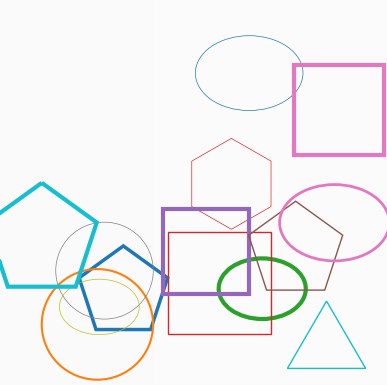[{"shape": "oval", "thickness": 0.5, "radius": 0.69, "center": [0.643, 0.81]}, {"shape": "pentagon", "thickness": 2.5, "radius": 0.6, "center": [0.318, 0.241]}, {"shape": "circle", "thickness": 1.5, "radius": 0.72, "center": [0.251, 0.157]}, {"shape": "oval", "thickness": 3, "radius": 0.56, "center": [0.677, 0.25]}, {"shape": "square", "thickness": 1, "radius": 0.67, "center": [0.566, 0.266]}, {"shape": "hexagon", "thickness": 0.5, "radius": 0.59, "center": [0.597, 0.522]}, {"shape": "square", "thickness": 3, "radius": 0.55, "center": [0.532, 0.347]}, {"shape": "pentagon", "thickness": 1, "radius": 0.64, "center": [0.763, 0.35]}, {"shape": "square", "thickness": 3, "radius": 0.58, "center": [0.874, 0.715]}, {"shape": "oval", "thickness": 2, "radius": 0.71, "center": [0.863, 0.421]}, {"shape": "circle", "thickness": 0.5, "radius": 0.63, "center": [0.27, 0.297]}, {"shape": "oval", "thickness": 0.5, "radius": 0.51, "center": [0.256, 0.203]}, {"shape": "pentagon", "thickness": 3, "radius": 0.75, "center": [0.108, 0.376]}, {"shape": "triangle", "thickness": 1, "radius": 0.58, "center": [0.843, 0.101]}]